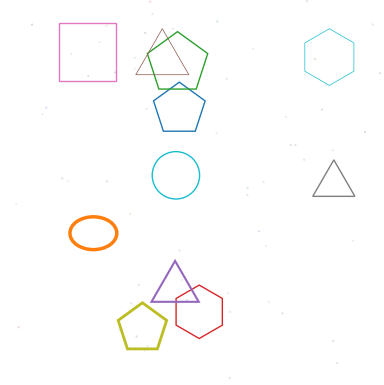[{"shape": "pentagon", "thickness": 1, "radius": 0.35, "center": [0.466, 0.716]}, {"shape": "oval", "thickness": 2.5, "radius": 0.3, "center": [0.242, 0.394]}, {"shape": "pentagon", "thickness": 1, "radius": 0.41, "center": [0.461, 0.835]}, {"shape": "hexagon", "thickness": 1, "radius": 0.35, "center": [0.517, 0.19]}, {"shape": "triangle", "thickness": 1.5, "radius": 0.35, "center": [0.455, 0.251]}, {"shape": "triangle", "thickness": 0.5, "radius": 0.4, "center": [0.422, 0.846]}, {"shape": "square", "thickness": 1, "radius": 0.37, "center": [0.227, 0.865]}, {"shape": "triangle", "thickness": 1, "radius": 0.32, "center": [0.867, 0.522]}, {"shape": "pentagon", "thickness": 2, "radius": 0.33, "center": [0.37, 0.147]}, {"shape": "hexagon", "thickness": 0.5, "radius": 0.37, "center": [0.855, 0.852]}, {"shape": "circle", "thickness": 1, "radius": 0.31, "center": [0.457, 0.545]}]